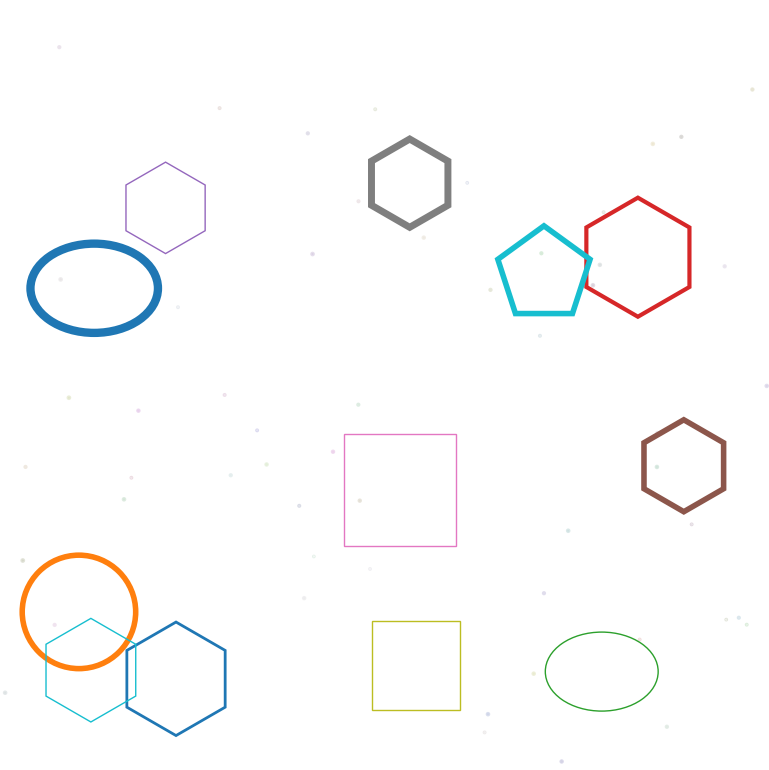[{"shape": "hexagon", "thickness": 1, "radius": 0.37, "center": [0.229, 0.118]}, {"shape": "oval", "thickness": 3, "radius": 0.41, "center": [0.122, 0.626]}, {"shape": "circle", "thickness": 2, "radius": 0.37, "center": [0.103, 0.205]}, {"shape": "oval", "thickness": 0.5, "radius": 0.37, "center": [0.781, 0.128]}, {"shape": "hexagon", "thickness": 1.5, "radius": 0.39, "center": [0.828, 0.666]}, {"shape": "hexagon", "thickness": 0.5, "radius": 0.3, "center": [0.215, 0.73]}, {"shape": "hexagon", "thickness": 2, "radius": 0.3, "center": [0.888, 0.395]}, {"shape": "square", "thickness": 0.5, "radius": 0.36, "center": [0.519, 0.364]}, {"shape": "hexagon", "thickness": 2.5, "radius": 0.29, "center": [0.532, 0.762]}, {"shape": "square", "thickness": 0.5, "radius": 0.29, "center": [0.54, 0.136]}, {"shape": "hexagon", "thickness": 0.5, "radius": 0.34, "center": [0.118, 0.13]}, {"shape": "pentagon", "thickness": 2, "radius": 0.31, "center": [0.706, 0.644]}]